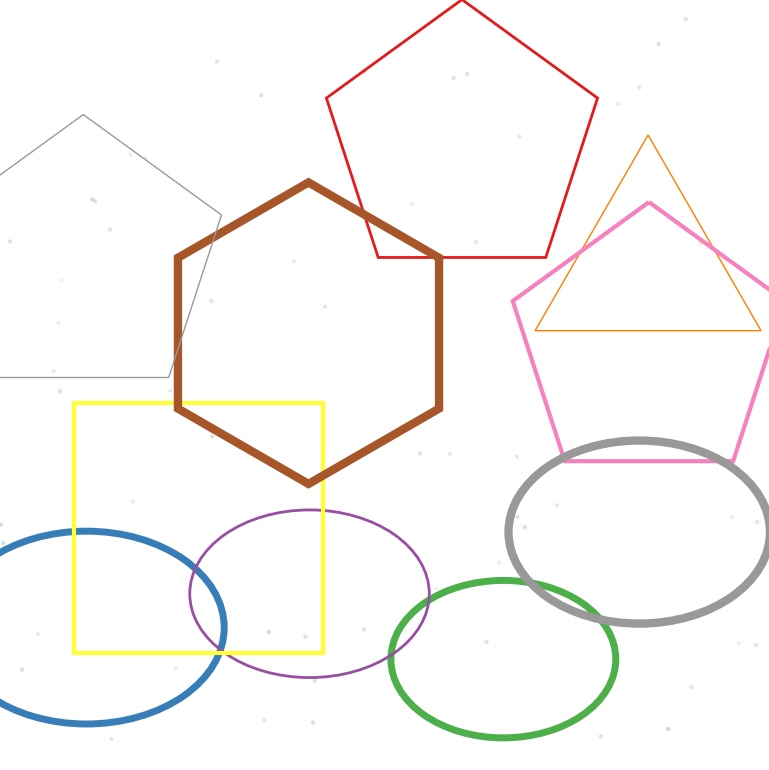[{"shape": "pentagon", "thickness": 1, "radius": 0.93, "center": [0.6, 0.815]}, {"shape": "oval", "thickness": 2.5, "radius": 0.89, "center": [0.112, 0.185]}, {"shape": "oval", "thickness": 2.5, "radius": 0.73, "center": [0.654, 0.144]}, {"shape": "oval", "thickness": 1, "radius": 0.78, "center": [0.402, 0.229]}, {"shape": "triangle", "thickness": 0.5, "radius": 0.85, "center": [0.842, 0.655]}, {"shape": "square", "thickness": 1.5, "radius": 0.81, "center": [0.258, 0.314]}, {"shape": "hexagon", "thickness": 3, "radius": 0.98, "center": [0.401, 0.567]}, {"shape": "pentagon", "thickness": 1.5, "radius": 0.93, "center": [0.843, 0.552]}, {"shape": "oval", "thickness": 3, "radius": 0.85, "center": [0.83, 0.309]}, {"shape": "pentagon", "thickness": 0.5, "radius": 0.94, "center": [0.108, 0.662]}]